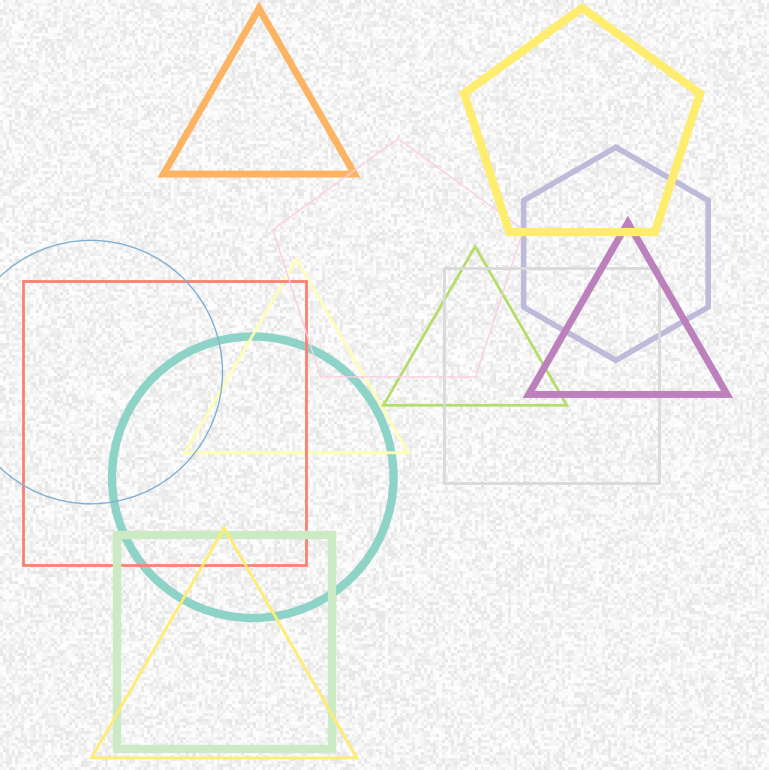[{"shape": "circle", "thickness": 3, "radius": 0.91, "center": [0.328, 0.38]}, {"shape": "triangle", "thickness": 1, "radius": 0.84, "center": [0.385, 0.496]}, {"shape": "hexagon", "thickness": 2, "radius": 0.69, "center": [0.8, 0.67]}, {"shape": "square", "thickness": 1, "radius": 0.92, "center": [0.214, 0.451]}, {"shape": "circle", "thickness": 0.5, "radius": 0.86, "center": [0.118, 0.517]}, {"shape": "triangle", "thickness": 2.5, "radius": 0.72, "center": [0.336, 0.846]}, {"shape": "triangle", "thickness": 1, "radius": 0.69, "center": [0.617, 0.542]}, {"shape": "pentagon", "thickness": 0.5, "radius": 0.86, "center": [0.517, 0.649]}, {"shape": "square", "thickness": 1, "radius": 0.7, "center": [0.716, 0.512]}, {"shape": "triangle", "thickness": 2.5, "radius": 0.74, "center": [0.815, 0.562]}, {"shape": "square", "thickness": 3, "radius": 0.7, "center": [0.291, 0.166]}, {"shape": "pentagon", "thickness": 3, "radius": 0.8, "center": [0.756, 0.829]}, {"shape": "triangle", "thickness": 1, "radius": 0.99, "center": [0.291, 0.115]}]